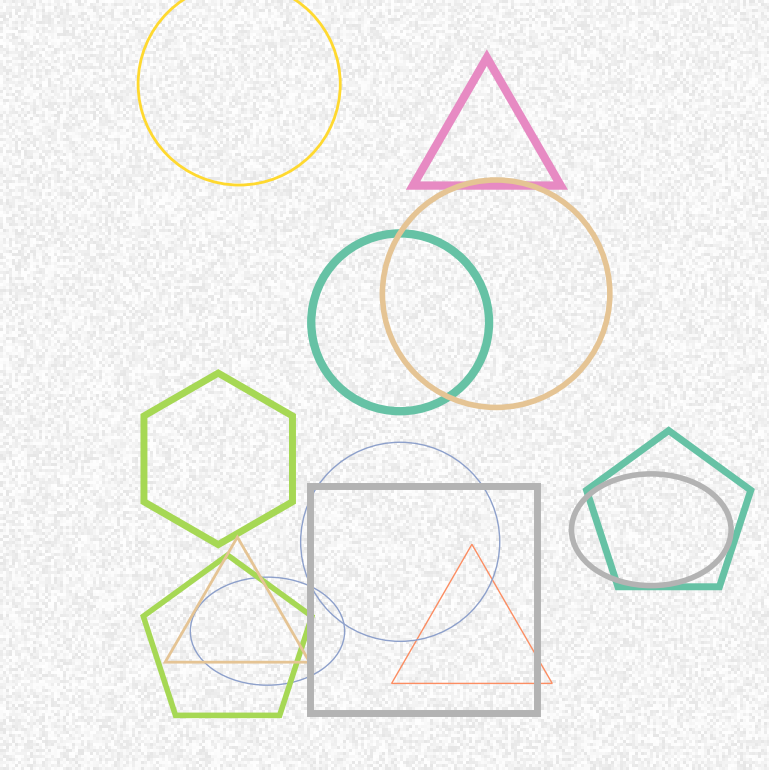[{"shape": "pentagon", "thickness": 2.5, "radius": 0.56, "center": [0.868, 0.329]}, {"shape": "circle", "thickness": 3, "radius": 0.58, "center": [0.52, 0.581]}, {"shape": "triangle", "thickness": 0.5, "radius": 0.6, "center": [0.613, 0.173]}, {"shape": "oval", "thickness": 0.5, "radius": 0.5, "center": [0.347, 0.18]}, {"shape": "circle", "thickness": 0.5, "radius": 0.65, "center": [0.52, 0.296]}, {"shape": "triangle", "thickness": 3, "radius": 0.55, "center": [0.632, 0.814]}, {"shape": "hexagon", "thickness": 2.5, "radius": 0.56, "center": [0.283, 0.404]}, {"shape": "pentagon", "thickness": 2, "radius": 0.58, "center": [0.296, 0.164]}, {"shape": "circle", "thickness": 1, "radius": 0.66, "center": [0.311, 0.891]}, {"shape": "circle", "thickness": 2, "radius": 0.74, "center": [0.644, 0.619]}, {"shape": "triangle", "thickness": 1, "radius": 0.54, "center": [0.308, 0.194]}, {"shape": "square", "thickness": 2.5, "radius": 0.74, "center": [0.55, 0.221]}, {"shape": "oval", "thickness": 2, "radius": 0.52, "center": [0.846, 0.312]}]